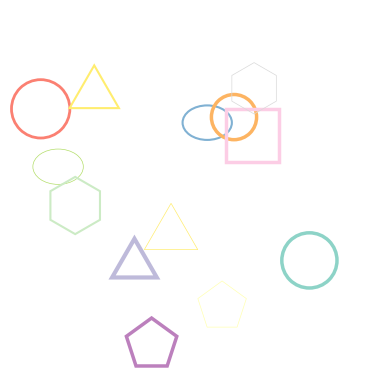[{"shape": "circle", "thickness": 2.5, "radius": 0.36, "center": [0.804, 0.324]}, {"shape": "pentagon", "thickness": 0.5, "radius": 0.33, "center": [0.577, 0.204]}, {"shape": "triangle", "thickness": 3, "radius": 0.34, "center": [0.349, 0.313]}, {"shape": "circle", "thickness": 2, "radius": 0.38, "center": [0.106, 0.717]}, {"shape": "oval", "thickness": 1.5, "radius": 0.32, "center": [0.538, 0.681]}, {"shape": "circle", "thickness": 2.5, "radius": 0.29, "center": [0.608, 0.696]}, {"shape": "oval", "thickness": 0.5, "radius": 0.33, "center": [0.151, 0.567]}, {"shape": "square", "thickness": 2.5, "radius": 0.34, "center": [0.655, 0.647]}, {"shape": "hexagon", "thickness": 0.5, "radius": 0.33, "center": [0.66, 0.771]}, {"shape": "pentagon", "thickness": 2.5, "radius": 0.34, "center": [0.394, 0.105]}, {"shape": "hexagon", "thickness": 1.5, "radius": 0.37, "center": [0.195, 0.466]}, {"shape": "triangle", "thickness": 0.5, "radius": 0.4, "center": [0.444, 0.392]}, {"shape": "triangle", "thickness": 1.5, "radius": 0.37, "center": [0.245, 0.756]}]